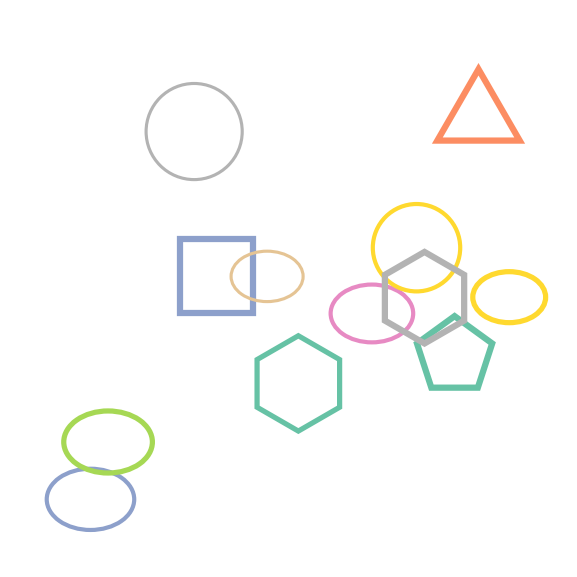[{"shape": "hexagon", "thickness": 2.5, "radius": 0.41, "center": [0.517, 0.335]}, {"shape": "pentagon", "thickness": 3, "radius": 0.34, "center": [0.787, 0.383]}, {"shape": "triangle", "thickness": 3, "radius": 0.41, "center": [0.829, 0.797]}, {"shape": "square", "thickness": 3, "radius": 0.32, "center": [0.375, 0.522]}, {"shape": "oval", "thickness": 2, "radius": 0.38, "center": [0.157, 0.134]}, {"shape": "oval", "thickness": 2, "radius": 0.36, "center": [0.644, 0.456]}, {"shape": "oval", "thickness": 2.5, "radius": 0.38, "center": [0.187, 0.234]}, {"shape": "oval", "thickness": 2.5, "radius": 0.32, "center": [0.882, 0.485]}, {"shape": "circle", "thickness": 2, "radius": 0.38, "center": [0.721, 0.57]}, {"shape": "oval", "thickness": 1.5, "radius": 0.31, "center": [0.463, 0.521]}, {"shape": "hexagon", "thickness": 3, "radius": 0.4, "center": [0.735, 0.484]}, {"shape": "circle", "thickness": 1.5, "radius": 0.42, "center": [0.336, 0.771]}]